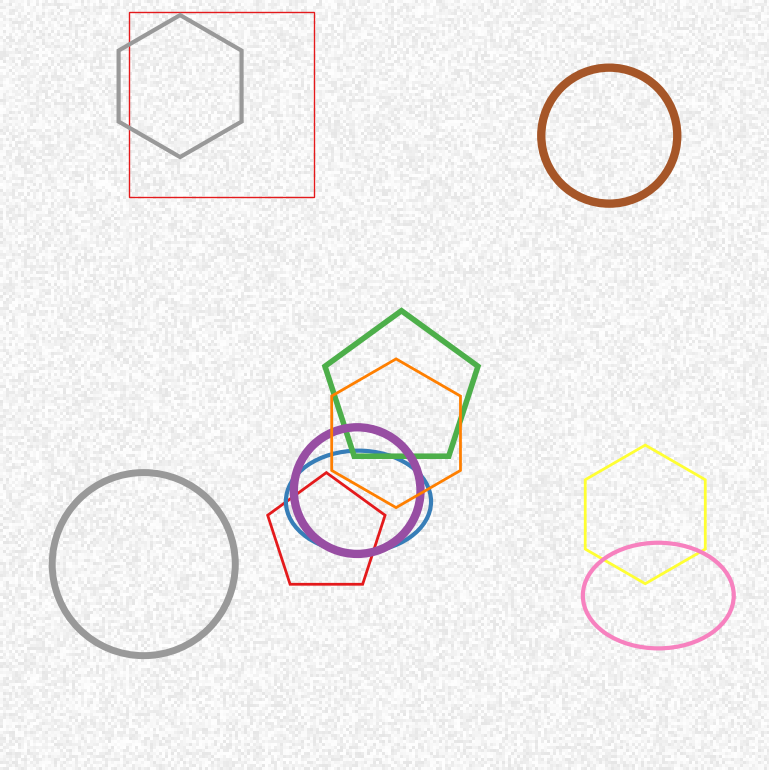[{"shape": "pentagon", "thickness": 1, "radius": 0.4, "center": [0.424, 0.306]}, {"shape": "square", "thickness": 0.5, "radius": 0.6, "center": [0.287, 0.865]}, {"shape": "oval", "thickness": 1.5, "radius": 0.47, "center": [0.466, 0.349]}, {"shape": "pentagon", "thickness": 2, "radius": 0.52, "center": [0.521, 0.492]}, {"shape": "circle", "thickness": 3, "radius": 0.41, "center": [0.464, 0.363]}, {"shape": "hexagon", "thickness": 1, "radius": 0.48, "center": [0.514, 0.437]}, {"shape": "hexagon", "thickness": 1, "radius": 0.45, "center": [0.838, 0.332]}, {"shape": "circle", "thickness": 3, "radius": 0.44, "center": [0.791, 0.824]}, {"shape": "oval", "thickness": 1.5, "radius": 0.49, "center": [0.855, 0.227]}, {"shape": "circle", "thickness": 2.5, "radius": 0.59, "center": [0.187, 0.267]}, {"shape": "hexagon", "thickness": 1.5, "radius": 0.46, "center": [0.234, 0.888]}]